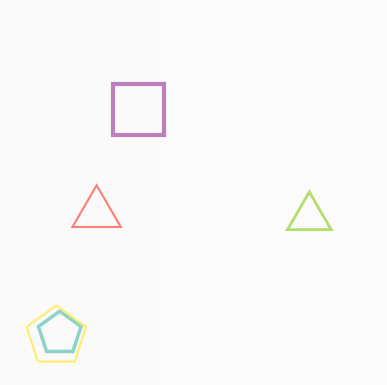[{"shape": "pentagon", "thickness": 2.5, "radius": 0.29, "center": [0.154, 0.134]}, {"shape": "triangle", "thickness": 1.5, "radius": 0.36, "center": [0.249, 0.447]}, {"shape": "triangle", "thickness": 2, "radius": 0.33, "center": [0.798, 0.436]}, {"shape": "square", "thickness": 3, "radius": 0.33, "center": [0.358, 0.716]}, {"shape": "pentagon", "thickness": 1.5, "radius": 0.4, "center": [0.145, 0.126]}]